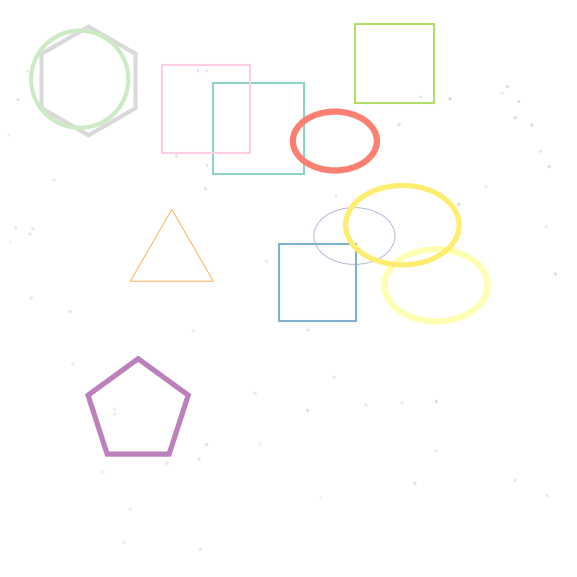[{"shape": "square", "thickness": 1, "radius": 0.39, "center": [0.447, 0.777]}, {"shape": "oval", "thickness": 3, "radius": 0.45, "center": [0.755, 0.505]}, {"shape": "oval", "thickness": 0.5, "radius": 0.35, "center": [0.614, 0.59]}, {"shape": "oval", "thickness": 3, "radius": 0.36, "center": [0.58, 0.755]}, {"shape": "square", "thickness": 1, "radius": 0.34, "center": [0.55, 0.51]}, {"shape": "triangle", "thickness": 0.5, "radius": 0.41, "center": [0.298, 0.554]}, {"shape": "square", "thickness": 1, "radius": 0.34, "center": [0.683, 0.889]}, {"shape": "square", "thickness": 1, "radius": 0.38, "center": [0.357, 0.81]}, {"shape": "hexagon", "thickness": 2, "radius": 0.47, "center": [0.153, 0.859]}, {"shape": "pentagon", "thickness": 2.5, "radius": 0.46, "center": [0.239, 0.287]}, {"shape": "circle", "thickness": 2, "radius": 0.42, "center": [0.138, 0.862]}, {"shape": "oval", "thickness": 2.5, "radius": 0.49, "center": [0.697, 0.609]}]